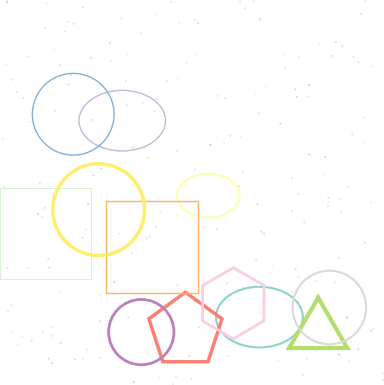[{"shape": "oval", "thickness": 1.5, "radius": 0.56, "center": [0.674, 0.176]}, {"shape": "oval", "thickness": 1.5, "radius": 0.41, "center": [0.541, 0.492]}, {"shape": "oval", "thickness": 1, "radius": 0.56, "center": [0.318, 0.687]}, {"shape": "pentagon", "thickness": 2.5, "radius": 0.5, "center": [0.482, 0.141]}, {"shape": "circle", "thickness": 1, "radius": 0.53, "center": [0.19, 0.703]}, {"shape": "square", "thickness": 1, "radius": 0.6, "center": [0.394, 0.358]}, {"shape": "triangle", "thickness": 3, "radius": 0.44, "center": [0.826, 0.14]}, {"shape": "hexagon", "thickness": 2, "radius": 0.46, "center": [0.606, 0.212]}, {"shape": "circle", "thickness": 1.5, "radius": 0.48, "center": [0.855, 0.201]}, {"shape": "circle", "thickness": 2, "radius": 0.42, "center": [0.367, 0.137]}, {"shape": "square", "thickness": 0.5, "radius": 0.59, "center": [0.118, 0.393]}, {"shape": "circle", "thickness": 2.5, "radius": 0.6, "center": [0.256, 0.456]}]